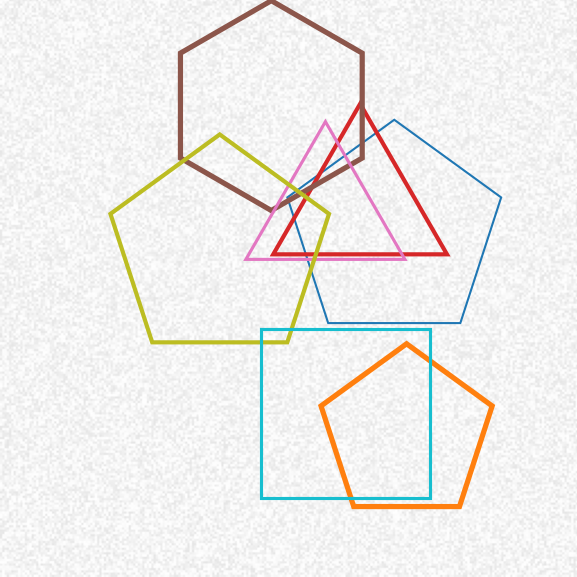[{"shape": "pentagon", "thickness": 1, "radius": 0.97, "center": [0.683, 0.597]}, {"shape": "pentagon", "thickness": 2.5, "radius": 0.78, "center": [0.704, 0.248]}, {"shape": "triangle", "thickness": 2, "radius": 0.87, "center": [0.624, 0.646]}, {"shape": "hexagon", "thickness": 2.5, "radius": 0.91, "center": [0.47, 0.816]}, {"shape": "triangle", "thickness": 1.5, "radius": 0.79, "center": [0.563, 0.629]}, {"shape": "pentagon", "thickness": 2, "radius": 0.99, "center": [0.381, 0.567]}, {"shape": "square", "thickness": 1.5, "radius": 0.73, "center": [0.598, 0.283]}]